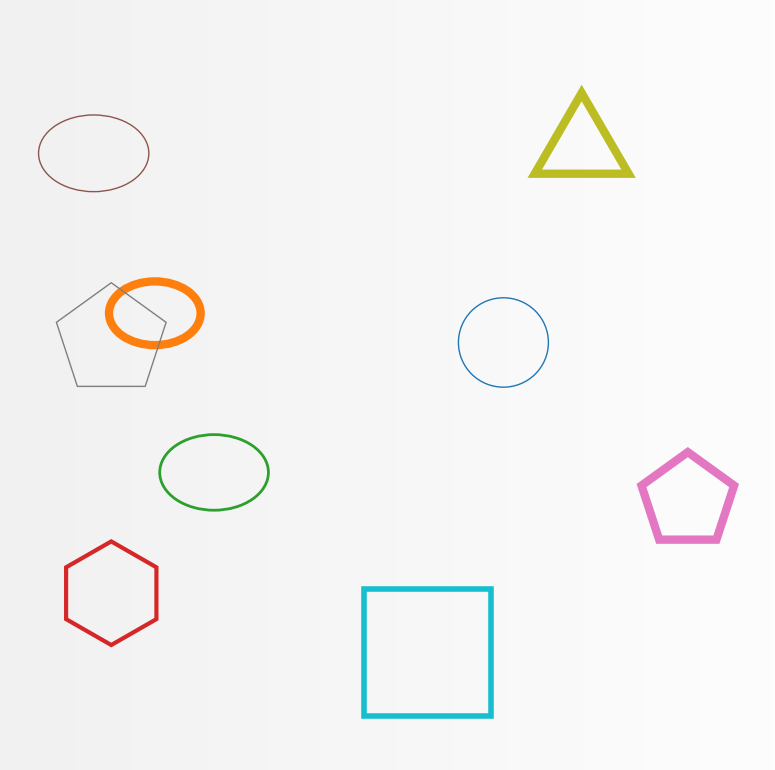[{"shape": "circle", "thickness": 0.5, "radius": 0.29, "center": [0.65, 0.555]}, {"shape": "oval", "thickness": 3, "radius": 0.3, "center": [0.2, 0.593]}, {"shape": "oval", "thickness": 1, "radius": 0.35, "center": [0.276, 0.386]}, {"shape": "hexagon", "thickness": 1.5, "radius": 0.34, "center": [0.144, 0.23]}, {"shape": "oval", "thickness": 0.5, "radius": 0.36, "center": [0.121, 0.801]}, {"shape": "pentagon", "thickness": 3, "radius": 0.31, "center": [0.887, 0.35]}, {"shape": "pentagon", "thickness": 0.5, "radius": 0.37, "center": [0.144, 0.558]}, {"shape": "triangle", "thickness": 3, "radius": 0.35, "center": [0.751, 0.809]}, {"shape": "square", "thickness": 2, "radius": 0.41, "center": [0.552, 0.153]}]